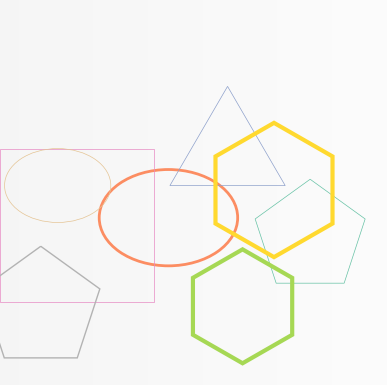[{"shape": "pentagon", "thickness": 0.5, "radius": 0.75, "center": [0.8, 0.385]}, {"shape": "oval", "thickness": 2, "radius": 0.89, "center": [0.435, 0.435]}, {"shape": "triangle", "thickness": 0.5, "radius": 0.86, "center": [0.587, 0.604]}, {"shape": "square", "thickness": 0.5, "radius": 0.99, "center": [0.2, 0.415]}, {"shape": "hexagon", "thickness": 3, "radius": 0.74, "center": [0.626, 0.204]}, {"shape": "hexagon", "thickness": 3, "radius": 0.87, "center": [0.707, 0.507]}, {"shape": "oval", "thickness": 0.5, "radius": 0.69, "center": [0.149, 0.518]}, {"shape": "pentagon", "thickness": 1, "radius": 0.8, "center": [0.105, 0.2]}]